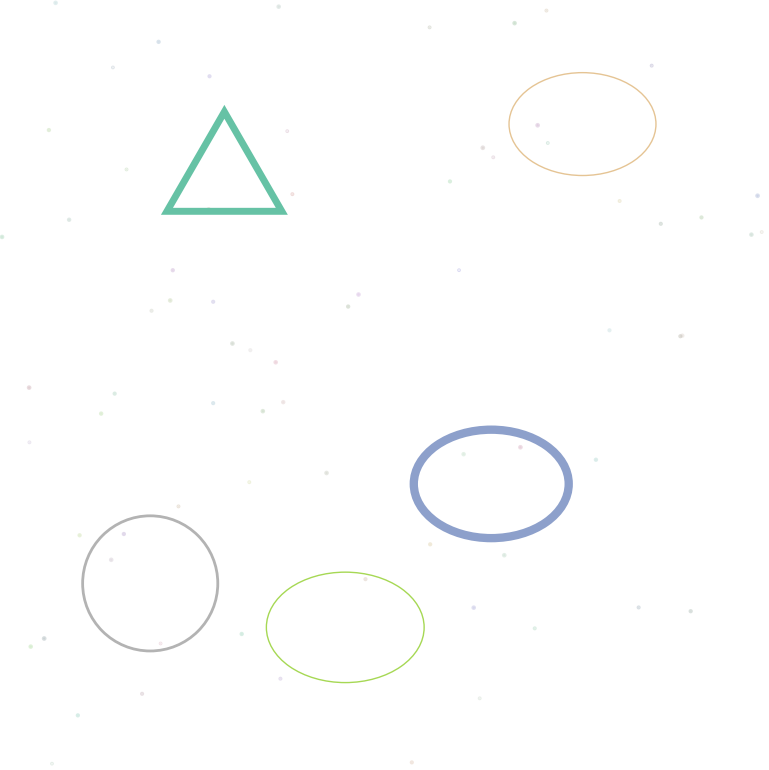[{"shape": "triangle", "thickness": 2.5, "radius": 0.43, "center": [0.291, 0.769]}, {"shape": "oval", "thickness": 3, "radius": 0.5, "center": [0.638, 0.372]}, {"shape": "oval", "thickness": 0.5, "radius": 0.51, "center": [0.448, 0.185]}, {"shape": "oval", "thickness": 0.5, "radius": 0.48, "center": [0.756, 0.839]}, {"shape": "circle", "thickness": 1, "radius": 0.44, "center": [0.195, 0.242]}]